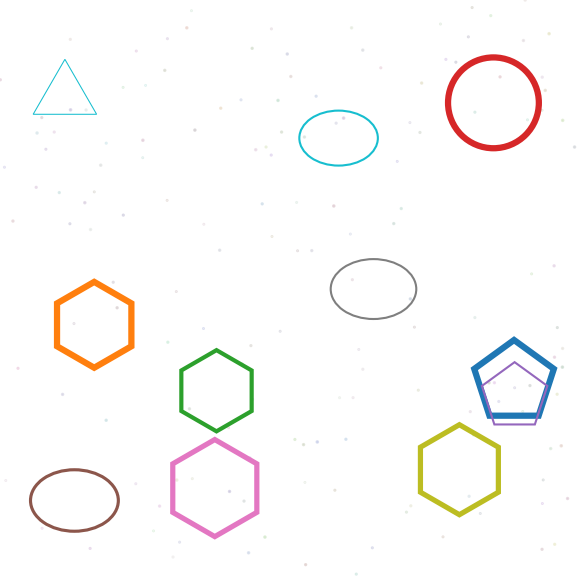[{"shape": "pentagon", "thickness": 3, "radius": 0.36, "center": [0.89, 0.338]}, {"shape": "hexagon", "thickness": 3, "radius": 0.37, "center": [0.163, 0.437]}, {"shape": "hexagon", "thickness": 2, "radius": 0.35, "center": [0.375, 0.323]}, {"shape": "circle", "thickness": 3, "radius": 0.39, "center": [0.854, 0.821]}, {"shape": "pentagon", "thickness": 1, "radius": 0.3, "center": [0.891, 0.312]}, {"shape": "oval", "thickness": 1.5, "radius": 0.38, "center": [0.129, 0.132]}, {"shape": "hexagon", "thickness": 2.5, "radius": 0.42, "center": [0.372, 0.154]}, {"shape": "oval", "thickness": 1, "radius": 0.37, "center": [0.647, 0.499]}, {"shape": "hexagon", "thickness": 2.5, "radius": 0.39, "center": [0.796, 0.186]}, {"shape": "triangle", "thickness": 0.5, "radius": 0.32, "center": [0.112, 0.833]}, {"shape": "oval", "thickness": 1, "radius": 0.34, "center": [0.586, 0.76]}]